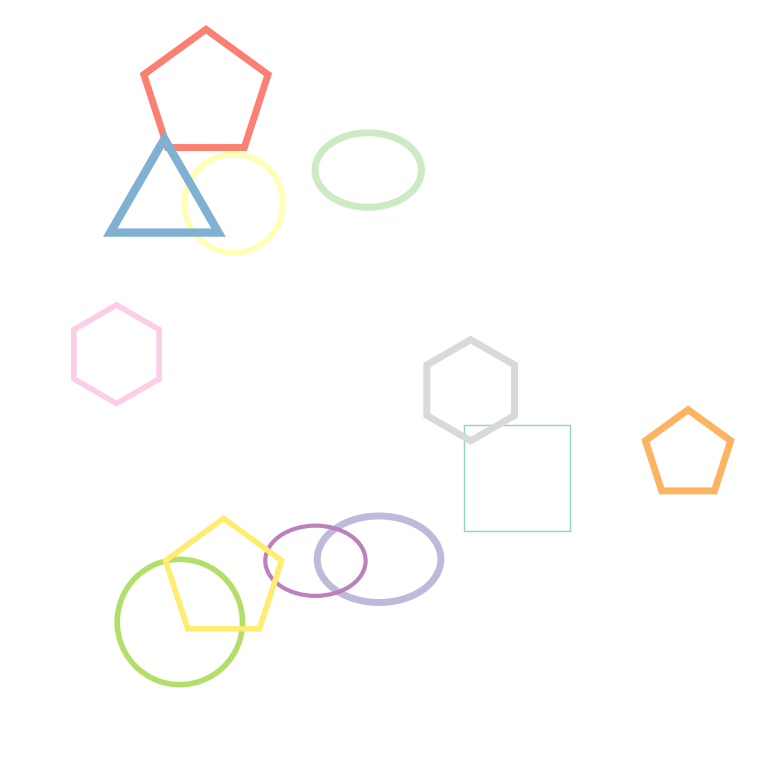[{"shape": "square", "thickness": 0.5, "radius": 0.34, "center": [0.671, 0.379]}, {"shape": "circle", "thickness": 2, "radius": 0.32, "center": [0.303, 0.736]}, {"shape": "oval", "thickness": 2.5, "radius": 0.4, "center": [0.492, 0.274]}, {"shape": "pentagon", "thickness": 2.5, "radius": 0.42, "center": [0.267, 0.877]}, {"shape": "triangle", "thickness": 3, "radius": 0.41, "center": [0.214, 0.739]}, {"shape": "pentagon", "thickness": 2.5, "radius": 0.29, "center": [0.894, 0.41]}, {"shape": "circle", "thickness": 2, "radius": 0.41, "center": [0.234, 0.192]}, {"shape": "hexagon", "thickness": 2, "radius": 0.32, "center": [0.151, 0.54]}, {"shape": "hexagon", "thickness": 2.5, "radius": 0.33, "center": [0.611, 0.493]}, {"shape": "oval", "thickness": 1.5, "radius": 0.33, "center": [0.41, 0.272]}, {"shape": "oval", "thickness": 2.5, "radius": 0.35, "center": [0.478, 0.779]}, {"shape": "pentagon", "thickness": 2, "radius": 0.4, "center": [0.29, 0.247]}]